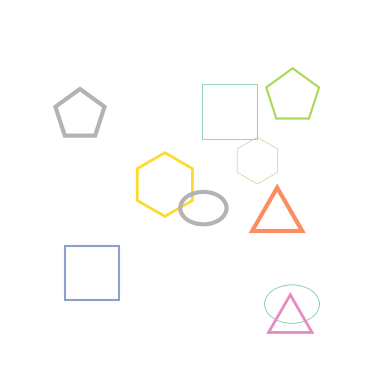[{"shape": "oval", "thickness": 0.5, "radius": 0.36, "center": [0.759, 0.21]}, {"shape": "square", "thickness": 0.5, "radius": 0.36, "center": [0.597, 0.71]}, {"shape": "triangle", "thickness": 3, "radius": 0.38, "center": [0.72, 0.438]}, {"shape": "square", "thickness": 1.5, "radius": 0.35, "center": [0.239, 0.29]}, {"shape": "triangle", "thickness": 2, "radius": 0.33, "center": [0.754, 0.169]}, {"shape": "pentagon", "thickness": 1.5, "radius": 0.36, "center": [0.76, 0.75]}, {"shape": "hexagon", "thickness": 2, "radius": 0.41, "center": [0.428, 0.521]}, {"shape": "hexagon", "thickness": 0.5, "radius": 0.3, "center": [0.669, 0.583]}, {"shape": "pentagon", "thickness": 3, "radius": 0.34, "center": [0.208, 0.702]}, {"shape": "oval", "thickness": 3, "radius": 0.3, "center": [0.528, 0.459]}]